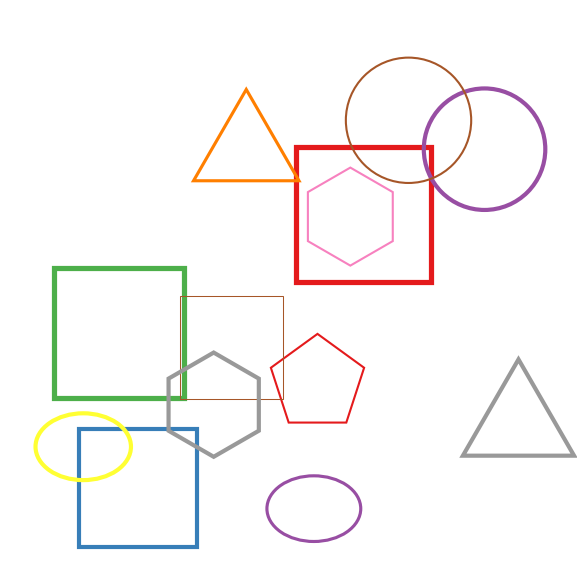[{"shape": "pentagon", "thickness": 1, "radius": 0.42, "center": [0.55, 0.336]}, {"shape": "square", "thickness": 2.5, "radius": 0.58, "center": [0.629, 0.627]}, {"shape": "square", "thickness": 2, "radius": 0.51, "center": [0.239, 0.155]}, {"shape": "square", "thickness": 2.5, "radius": 0.56, "center": [0.205, 0.423]}, {"shape": "oval", "thickness": 1.5, "radius": 0.41, "center": [0.543, 0.118]}, {"shape": "circle", "thickness": 2, "radius": 0.53, "center": [0.839, 0.741]}, {"shape": "triangle", "thickness": 1.5, "radius": 0.53, "center": [0.426, 0.739]}, {"shape": "oval", "thickness": 2, "radius": 0.41, "center": [0.144, 0.226]}, {"shape": "square", "thickness": 0.5, "radius": 0.45, "center": [0.401, 0.398]}, {"shape": "circle", "thickness": 1, "radius": 0.54, "center": [0.707, 0.791]}, {"shape": "hexagon", "thickness": 1, "radius": 0.42, "center": [0.607, 0.624]}, {"shape": "hexagon", "thickness": 2, "radius": 0.45, "center": [0.37, 0.298]}, {"shape": "triangle", "thickness": 2, "radius": 0.56, "center": [0.898, 0.266]}]